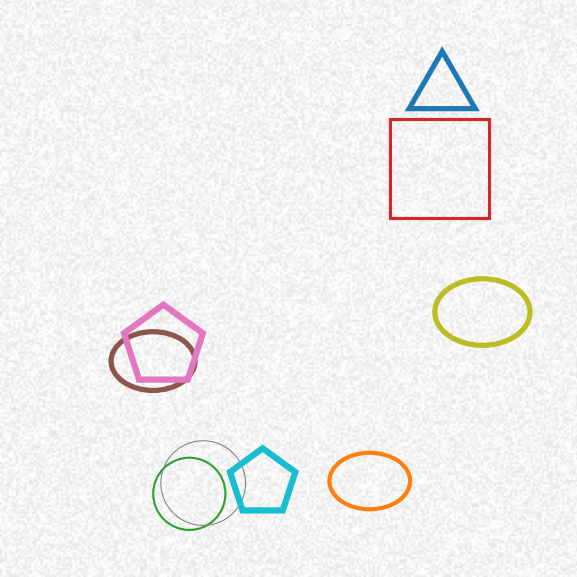[{"shape": "triangle", "thickness": 2.5, "radius": 0.33, "center": [0.766, 0.844]}, {"shape": "oval", "thickness": 2, "radius": 0.35, "center": [0.64, 0.166]}, {"shape": "circle", "thickness": 1, "radius": 0.31, "center": [0.328, 0.144]}, {"shape": "square", "thickness": 1.5, "radius": 0.43, "center": [0.76, 0.707]}, {"shape": "oval", "thickness": 2.5, "radius": 0.36, "center": [0.265, 0.374]}, {"shape": "pentagon", "thickness": 3, "radius": 0.36, "center": [0.283, 0.4]}, {"shape": "circle", "thickness": 0.5, "radius": 0.37, "center": [0.352, 0.163]}, {"shape": "oval", "thickness": 2.5, "radius": 0.41, "center": [0.835, 0.459]}, {"shape": "pentagon", "thickness": 3, "radius": 0.3, "center": [0.455, 0.163]}]